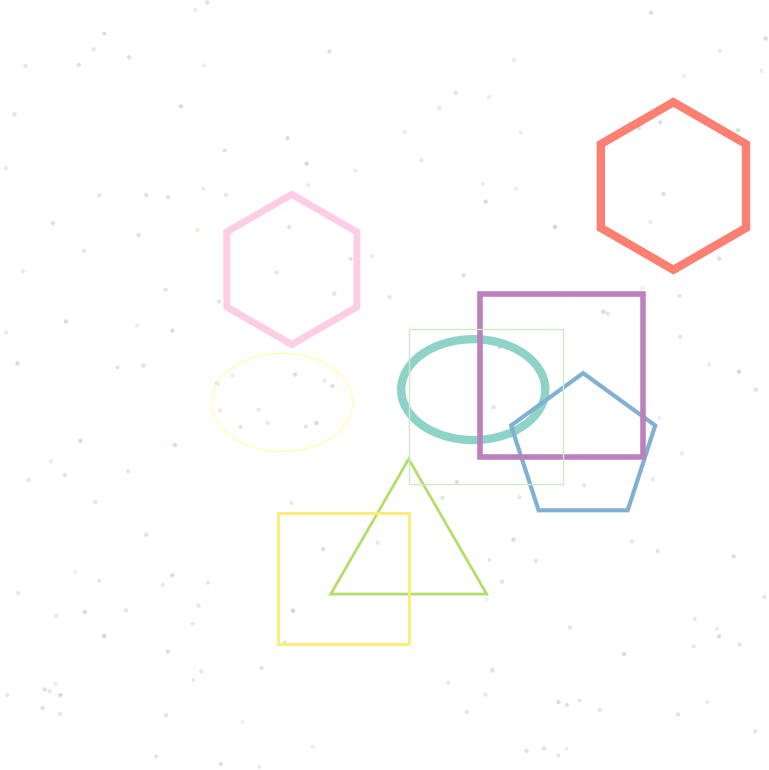[{"shape": "oval", "thickness": 3, "radius": 0.47, "center": [0.615, 0.494]}, {"shape": "oval", "thickness": 0.5, "radius": 0.46, "center": [0.367, 0.477]}, {"shape": "hexagon", "thickness": 3, "radius": 0.54, "center": [0.875, 0.758]}, {"shape": "pentagon", "thickness": 1.5, "radius": 0.49, "center": [0.757, 0.417]}, {"shape": "triangle", "thickness": 1, "radius": 0.58, "center": [0.531, 0.287]}, {"shape": "hexagon", "thickness": 2.5, "radius": 0.49, "center": [0.379, 0.65]}, {"shape": "square", "thickness": 2, "radius": 0.53, "center": [0.729, 0.512]}, {"shape": "square", "thickness": 0.5, "radius": 0.5, "center": [0.631, 0.472]}, {"shape": "square", "thickness": 1, "radius": 0.43, "center": [0.446, 0.249]}]